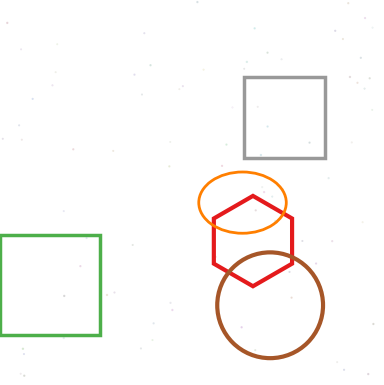[{"shape": "hexagon", "thickness": 3, "radius": 0.59, "center": [0.657, 0.374]}, {"shape": "square", "thickness": 2.5, "radius": 0.65, "center": [0.129, 0.26]}, {"shape": "oval", "thickness": 2, "radius": 0.57, "center": [0.63, 0.474]}, {"shape": "circle", "thickness": 3, "radius": 0.69, "center": [0.702, 0.207]}, {"shape": "square", "thickness": 2.5, "radius": 0.53, "center": [0.738, 0.695]}]